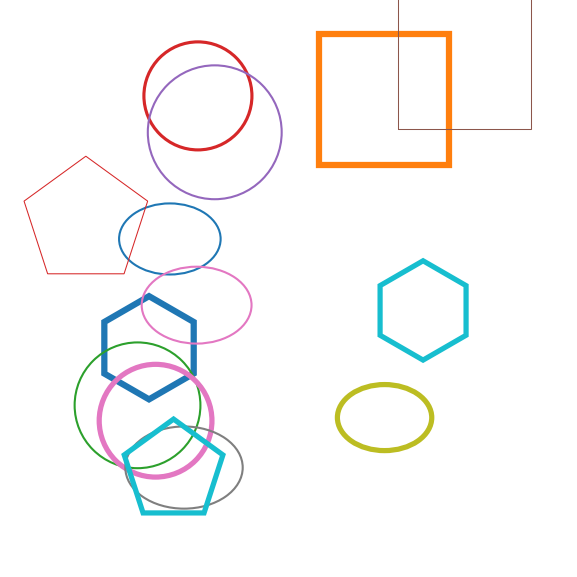[{"shape": "oval", "thickness": 1, "radius": 0.44, "center": [0.294, 0.585]}, {"shape": "hexagon", "thickness": 3, "radius": 0.45, "center": [0.258, 0.397]}, {"shape": "square", "thickness": 3, "radius": 0.56, "center": [0.665, 0.827]}, {"shape": "circle", "thickness": 1, "radius": 0.54, "center": [0.238, 0.297]}, {"shape": "circle", "thickness": 1.5, "radius": 0.47, "center": [0.343, 0.833]}, {"shape": "pentagon", "thickness": 0.5, "radius": 0.56, "center": [0.149, 0.616]}, {"shape": "circle", "thickness": 1, "radius": 0.58, "center": [0.372, 0.77]}, {"shape": "square", "thickness": 0.5, "radius": 0.58, "center": [0.804, 0.891]}, {"shape": "circle", "thickness": 2.5, "radius": 0.49, "center": [0.269, 0.271]}, {"shape": "oval", "thickness": 1, "radius": 0.48, "center": [0.34, 0.471]}, {"shape": "oval", "thickness": 1, "radius": 0.51, "center": [0.319, 0.19]}, {"shape": "oval", "thickness": 2.5, "radius": 0.41, "center": [0.666, 0.276]}, {"shape": "pentagon", "thickness": 2.5, "radius": 0.45, "center": [0.301, 0.184]}, {"shape": "hexagon", "thickness": 2.5, "radius": 0.43, "center": [0.733, 0.462]}]